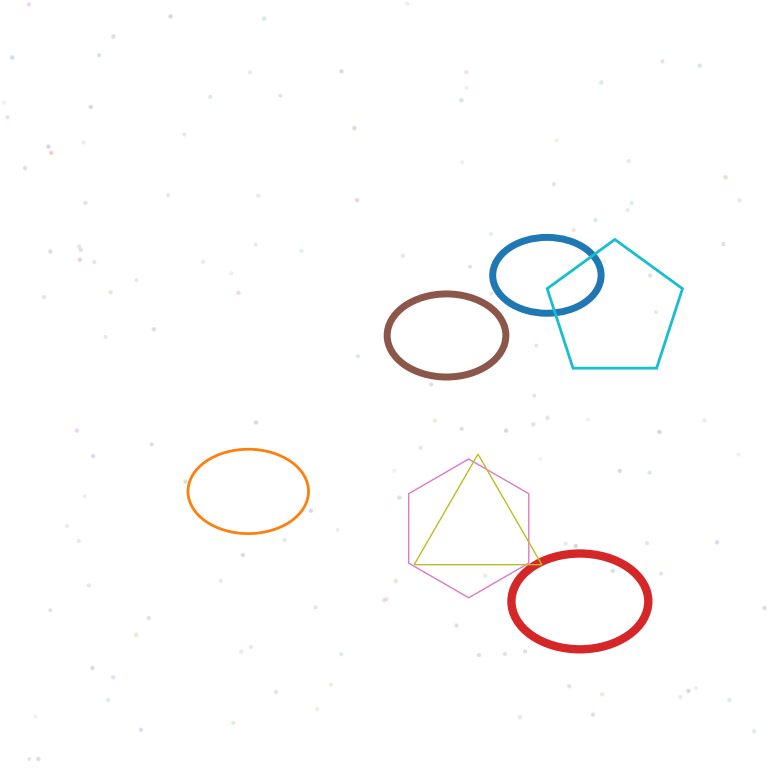[{"shape": "oval", "thickness": 2.5, "radius": 0.35, "center": [0.71, 0.642]}, {"shape": "oval", "thickness": 1, "radius": 0.39, "center": [0.322, 0.362]}, {"shape": "oval", "thickness": 3, "radius": 0.44, "center": [0.753, 0.219]}, {"shape": "oval", "thickness": 2.5, "radius": 0.39, "center": [0.58, 0.564]}, {"shape": "hexagon", "thickness": 0.5, "radius": 0.45, "center": [0.609, 0.314]}, {"shape": "triangle", "thickness": 0.5, "radius": 0.48, "center": [0.621, 0.315]}, {"shape": "pentagon", "thickness": 1, "radius": 0.46, "center": [0.798, 0.597]}]